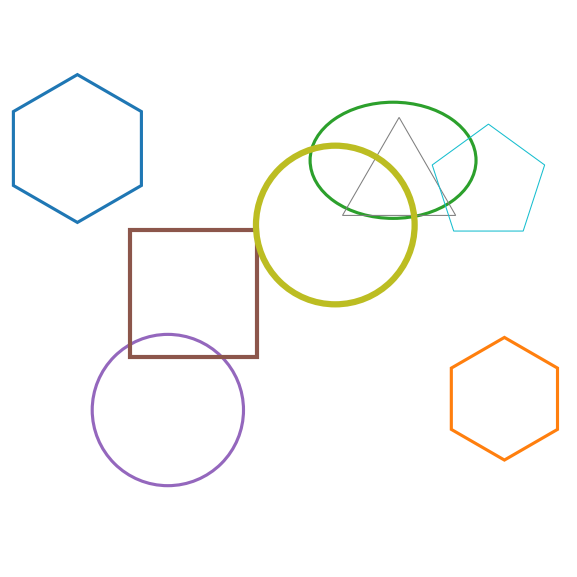[{"shape": "hexagon", "thickness": 1.5, "radius": 0.64, "center": [0.134, 0.742]}, {"shape": "hexagon", "thickness": 1.5, "radius": 0.53, "center": [0.873, 0.309]}, {"shape": "oval", "thickness": 1.5, "radius": 0.72, "center": [0.681, 0.722]}, {"shape": "circle", "thickness": 1.5, "radius": 0.65, "center": [0.291, 0.289]}, {"shape": "square", "thickness": 2, "radius": 0.55, "center": [0.335, 0.491]}, {"shape": "triangle", "thickness": 0.5, "radius": 0.57, "center": [0.691, 0.683]}, {"shape": "circle", "thickness": 3, "radius": 0.69, "center": [0.581, 0.61]}, {"shape": "pentagon", "thickness": 0.5, "radius": 0.51, "center": [0.846, 0.682]}]